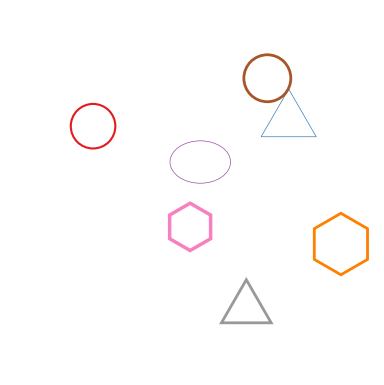[{"shape": "circle", "thickness": 1.5, "radius": 0.29, "center": [0.242, 0.672]}, {"shape": "triangle", "thickness": 0.5, "radius": 0.41, "center": [0.75, 0.686]}, {"shape": "oval", "thickness": 0.5, "radius": 0.39, "center": [0.52, 0.579]}, {"shape": "hexagon", "thickness": 2, "radius": 0.4, "center": [0.885, 0.366]}, {"shape": "circle", "thickness": 2, "radius": 0.3, "center": [0.694, 0.797]}, {"shape": "hexagon", "thickness": 2.5, "radius": 0.31, "center": [0.494, 0.411]}, {"shape": "triangle", "thickness": 2, "radius": 0.37, "center": [0.64, 0.199]}]